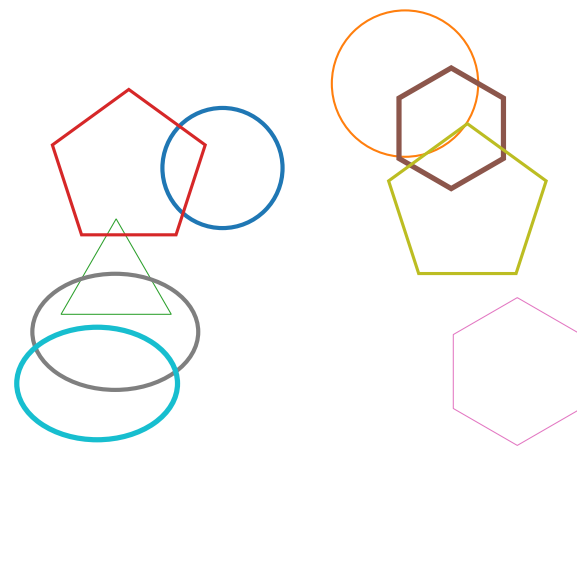[{"shape": "circle", "thickness": 2, "radius": 0.52, "center": [0.385, 0.708]}, {"shape": "circle", "thickness": 1, "radius": 0.63, "center": [0.701, 0.854]}, {"shape": "triangle", "thickness": 0.5, "radius": 0.55, "center": [0.201, 0.51]}, {"shape": "pentagon", "thickness": 1.5, "radius": 0.7, "center": [0.223, 0.705]}, {"shape": "hexagon", "thickness": 2.5, "radius": 0.52, "center": [0.781, 0.777]}, {"shape": "hexagon", "thickness": 0.5, "radius": 0.64, "center": [0.896, 0.356]}, {"shape": "oval", "thickness": 2, "radius": 0.72, "center": [0.2, 0.425]}, {"shape": "pentagon", "thickness": 1.5, "radius": 0.72, "center": [0.809, 0.642]}, {"shape": "oval", "thickness": 2.5, "radius": 0.7, "center": [0.168, 0.335]}]